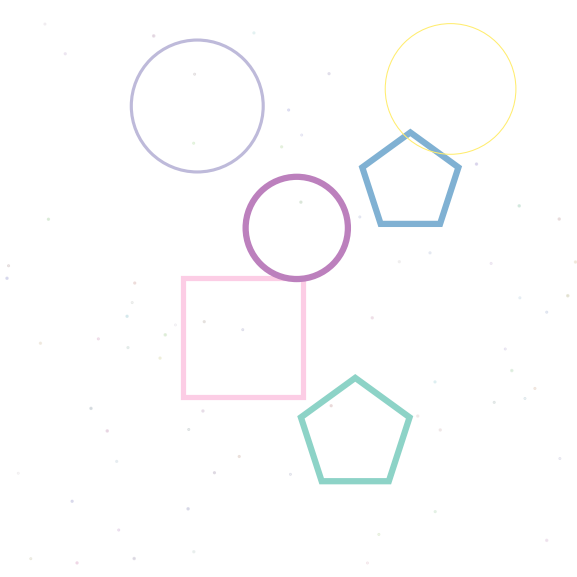[{"shape": "pentagon", "thickness": 3, "radius": 0.49, "center": [0.615, 0.246]}, {"shape": "circle", "thickness": 1.5, "radius": 0.57, "center": [0.342, 0.816]}, {"shape": "pentagon", "thickness": 3, "radius": 0.44, "center": [0.711, 0.682]}, {"shape": "square", "thickness": 2.5, "radius": 0.52, "center": [0.421, 0.415]}, {"shape": "circle", "thickness": 3, "radius": 0.44, "center": [0.514, 0.604]}, {"shape": "circle", "thickness": 0.5, "radius": 0.57, "center": [0.78, 0.845]}]